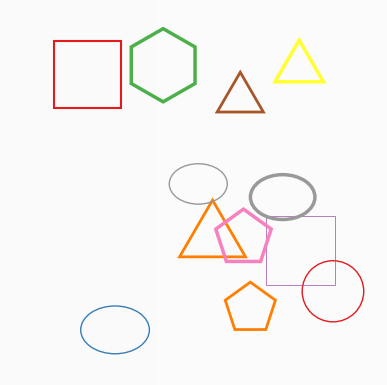[{"shape": "circle", "thickness": 1, "radius": 0.4, "center": [0.859, 0.243]}, {"shape": "square", "thickness": 1.5, "radius": 0.43, "center": [0.226, 0.806]}, {"shape": "oval", "thickness": 1, "radius": 0.44, "center": [0.297, 0.143]}, {"shape": "hexagon", "thickness": 2.5, "radius": 0.47, "center": [0.421, 0.831]}, {"shape": "square", "thickness": 0.5, "radius": 0.45, "center": [0.776, 0.349]}, {"shape": "triangle", "thickness": 2, "radius": 0.49, "center": [0.548, 0.382]}, {"shape": "pentagon", "thickness": 2, "radius": 0.34, "center": [0.646, 0.199]}, {"shape": "triangle", "thickness": 2.5, "radius": 0.36, "center": [0.772, 0.824]}, {"shape": "triangle", "thickness": 2, "radius": 0.34, "center": [0.62, 0.743]}, {"shape": "pentagon", "thickness": 2.5, "radius": 0.38, "center": [0.628, 0.382]}, {"shape": "oval", "thickness": 2.5, "radius": 0.42, "center": [0.729, 0.488]}, {"shape": "oval", "thickness": 1, "radius": 0.37, "center": [0.512, 0.522]}]